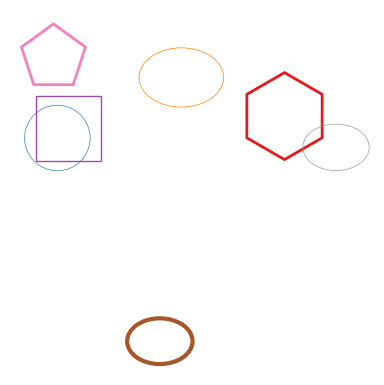[{"shape": "hexagon", "thickness": 2, "radius": 0.56, "center": [0.739, 0.698]}, {"shape": "circle", "thickness": 0.5, "radius": 0.43, "center": [0.149, 0.641]}, {"shape": "square", "thickness": 1, "radius": 0.42, "center": [0.178, 0.666]}, {"shape": "oval", "thickness": 0.5, "radius": 0.55, "center": [0.471, 0.799]}, {"shape": "oval", "thickness": 3, "radius": 0.42, "center": [0.415, 0.114]}, {"shape": "pentagon", "thickness": 2, "radius": 0.44, "center": [0.139, 0.851]}, {"shape": "oval", "thickness": 0.5, "radius": 0.43, "center": [0.873, 0.617]}]